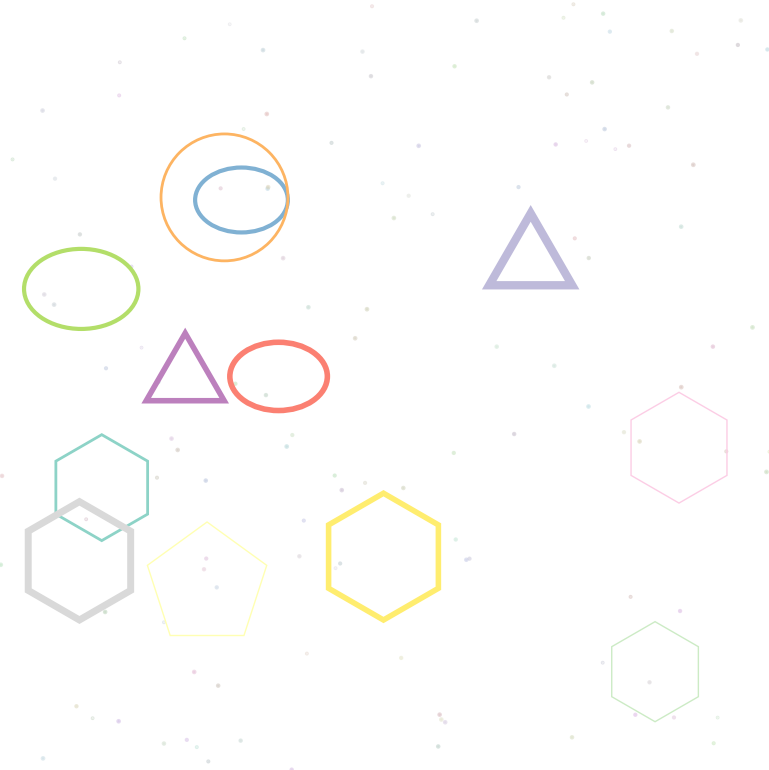[{"shape": "hexagon", "thickness": 1, "radius": 0.34, "center": [0.132, 0.367]}, {"shape": "pentagon", "thickness": 0.5, "radius": 0.41, "center": [0.269, 0.241]}, {"shape": "triangle", "thickness": 3, "radius": 0.31, "center": [0.689, 0.661]}, {"shape": "oval", "thickness": 2, "radius": 0.32, "center": [0.362, 0.511]}, {"shape": "oval", "thickness": 1.5, "radius": 0.3, "center": [0.314, 0.74]}, {"shape": "circle", "thickness": 1, "radius": 0.41, "center": [0.292, 0.744]}, {"shape": "oval", "thickness": 1.5, "radius": 0.37, "center": [0.105, 0.625]}, {"shape": "hexagon", "thickness": 0.5, "radius": 0.36, "center": [0.882, 0.419]}, {"shape": "hexagon", "thickness": 2.5, "radius": 0.38, "center": [0.103, 0.272]}, {"shape": "triangle", "thickness": 2, "radius": 0.29, "center": [0.241, 0.509]}, {"shape": "hexagon", "thickness": 0.5, "radius": 0.32, "center": [0.851, 0.128]}, {"shape": "hexagon", "thickness": 2, "radius": 0.41, "center": [0.498, 0.277]}]